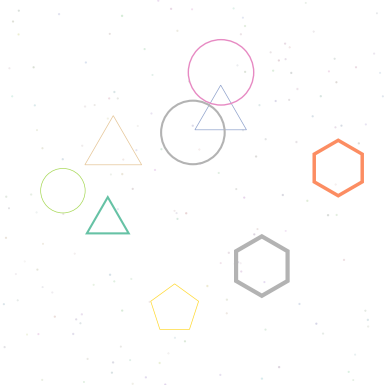[{"shape": "triangle", "thickness": 1.5, "radius": 0.31, "center": [0.28, 0.425]}, {"shape": "hexagon", "thickness": 2.5, "radius": 0.36, "center": [0.878, 0.564]}, {"shape": "triangle", "thickness": 0.5, "radius": 0.39, "center": [0.573, 0.702]}, {"shape": "circle", "thickness": 1, "radius": 0.42, "center": [0.574, 0.812]}, {"shape": "circle", "thickness": 0.5, "radius": 0.29, "center": [0.163, 0.505]}, {"shape": "pentagon", "thickness": 0.5, "radius": 0.33, "center": [0.454, 0.197]}, {"shape": "triangle", "thickness": 0.5, "radius": 0.43, "center": [0.294, 0.615]}, {"shape": "hexagon", "thickness": 3, "radius": 0.39, "center": [0.68, 0.309]}, {"shape": "circle", "thickness": 1.5, "radius": 0.41, "center": [0.501, 0.656]}]